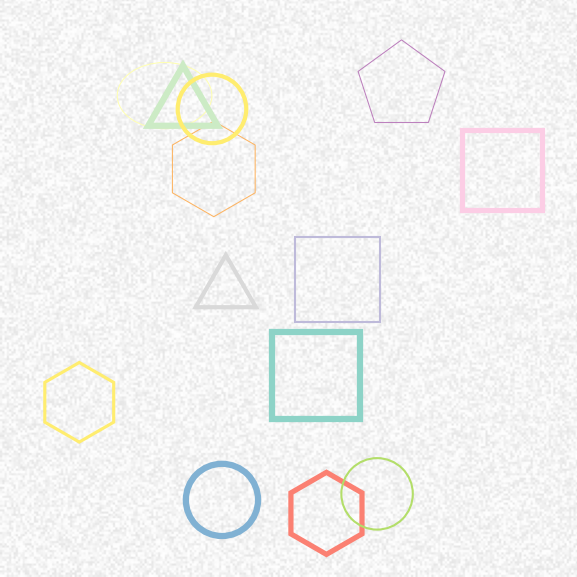[{"shape": "square", "thickness": 3, "radius": 0.38, "center": [0.547, 0.349]}, {"shape": "oval", "thickness": 0.5, "radius": 0.41, "center": [0.285, 0.834]}, {"shape": "square", "thickness": 1, "radius": 0.37, "center": [0.584, 0.515]}, {"shape": "hexagon", "thickness": 2.5, "radius": 0.36, "center": [0.565, 0.11]}, {"shape": "circle", "thickness": 3, "radius": 0.31, "center": [0.384, 0.133]}, {"shape": "hexagon", "thickness": 0.5, "radius": 0.41, "center": [0.37, 0.707]}, {"shape": "circle", "thickness": 1, "radius": 0.31, "center": [0.653, 0.144]}, {"shape": "square", "thickness": 2.5, "radius": 0.35, "center": [0.869, 0.705]}, {"shape": "triangle", "thickness": 2, "radius": 0.3, "center": [0.391, 0.497]}, {"shape": "pentagon", "thickness": 0.5, "radius": 0.4, "center": [0.695, 0.851]}, {"shape": "triangle", "thickness": 3, "radius": 0.35, "center": [0.317, 0.816]}, {"shape": "circle", "thickness": 2, "radius": 0.3, "center": [0.367, 0.81]}, {"shape": "hexagon", "thickness": 1.5, "radius": 0.34, "center": [0.137, 0.303]}]